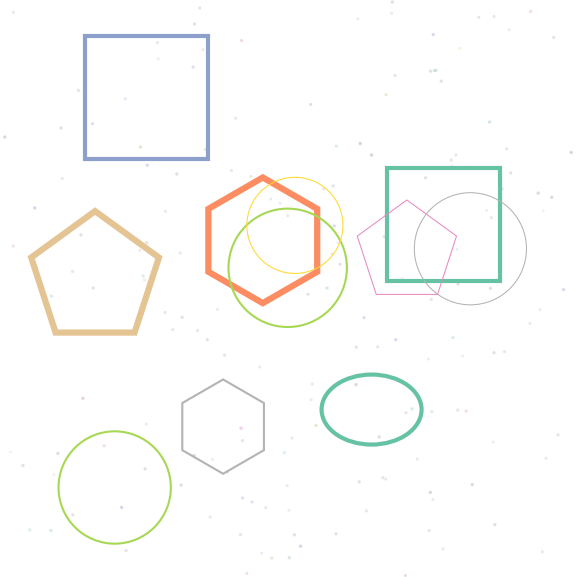[{"shape": "oval", "thickness": 2, "radius": 0.43, "center": [0.643, 0.29]}, {"shape": "square", "thickness": 2, "radius": 0.49, "center": [0.768, 0.611]}, {"shape": "hexagon", "thickness": 3, "radius": 0.54, "center": [0.455, 0.583]}, {"shape": "square", "thickness": 2, "radius": 0.53, "center": [0.253, 0.83]}, {"shape": "pentagon", "thickness": 0.5, "radius": 0.45, "center": [0.705, 0.562]}, {"shape": "circle", "thickness": 1, "radius": 0.51, "center": [0.498, 0.535]}, {"shape": "circle", "thickness": 1, "radius": 0.49, "center": [0.199, 0.155]}, {"shape": "circle", "thickness": 0.5, "radius": 0.42, "center": [0.511, 0.609]}, {"shape": "pentagon", "thickness": 3, "radius": 0.58, "center": [0.165, 0.517]}, {"shape": "circle", "thickness": 0.5, "radius": 0.49, "center": [0.815, 0.568]}, {"shape": "hexagon", "thickness": 1, "radius": 0.41, "center": [0.386, 0.26]}]